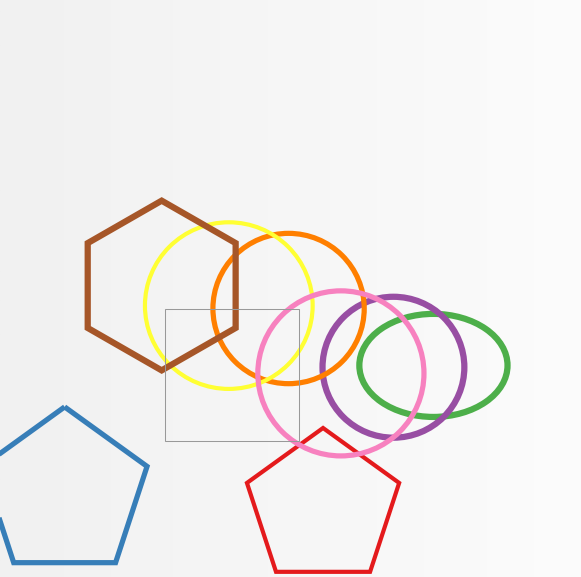[{"shape": "pentagon", "thickness": 2, "radius": 0.69, "center": [0.556, 0.12]}, {"shape": "pentagon", "thickness": 2.5, "radius": 0.75, "center": [0.111, 0.145]}, {"shape": "oval", "thickness": 3, "radius": 0.64, "center": [0.746, 0.366]}, {"shape": "circle", "thickness": 3, "radius": 0.61, "center": [0.677, 0.363]}, {"shape": "circle", "thickness": 2.5, "radius": 0.65, "center": [0.496, 0.465]}, {"shape": "circle", "thickness": 2, "radius": 0.72, "center": [0.394, 0.47]}, {"shape": "hexagon", "thickness": 3, "radius": 0.73, "center": [0.278, 0.505]}, {"shape": "circle", "thickness": 2.5, "radius": 0.71, "center": [0.586, 0.353]}, {"shape": "square", "thickness": 0.5, "radius": 0.57, "center": [0.399, 0.35]}]